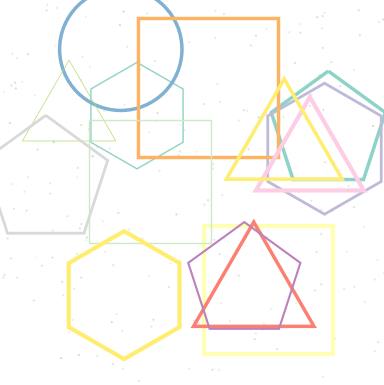[{"shape": "hexagon", "thickness": 1, "radius": 0.69, "center": [0.356, 0.7]}, {"shape": "pentagon", "thickness": 2.5, "radius": 0.78, "center": [0.853, 0.66]}, {"shape": "square", "thickness": 3, "radius": 0.84, "center": [0.697, 0.247]}, {"shape": "hexagon", "thickness": 2, "radius": 0.85, "center": [0.843, 0.614]}, {"shape": "triangle", "thickness": 2.5, "radius": 0.9, "center": [0.659, 0.243]}, {"shape": "circle", "thickness": 2.5, "radius": 0.79, "center": [0.314, 0.872]}, {"shape": "square", "thickness": 2.5, "radius": 0.91, "center": [0.541, 0.773]}, {"shape": "triangle", "thickness": 0.5, "radius": 0.7, "center": [0.179, 0.704]}, {"shape": "triangle", "thickness": 3, "radius": 0.81, "center": [0.805, 0.586]}, {"shape": "pentagon", "thickness": 2, "radius": 0.85, "center": [0.119, 0.531]}, {"shape": "pentagon", "thickness": 1.5, "radius": 0.77, "center": [0.635, 0.27]}, {"shape": "square", "thickness": 1, "radius": 0.79, "center": [0.391, 0.528]}, {"shape": "triangle", "thickness": 2.5, "radius": 0.87, "center": [0.738, 0.621]}, {"shape": "hexagon", "thickness": 3, "radius": 0.83, "center": [0.322, 0.233]}]